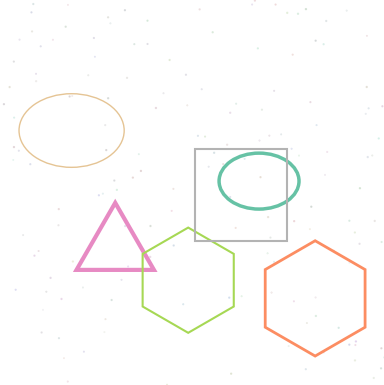[{"shape": "oval", "thickness": 2.5, "radius": 0.52, "center": [0.673, 0.53]}, {"shape": "hexagon", "thickness": 2, "radius": 0.75, "center": [0.819, 0.225]}, {"shape": "triangle", "thickness": 3, "radius": 0.58, "center": [0.299, 0.357]}, {"shape": "hexagon", "thickness": 1.5, "radius": 0.68, "center": [0.489, 0.272]}, {"shape": "oval", "thickness": 1, "radius": 0.68, "center": [0.186, 0.661]}, {"shape": "square", "thickness": 1.5, "radius": 0.6, "center": [0.627, 0.493]}]